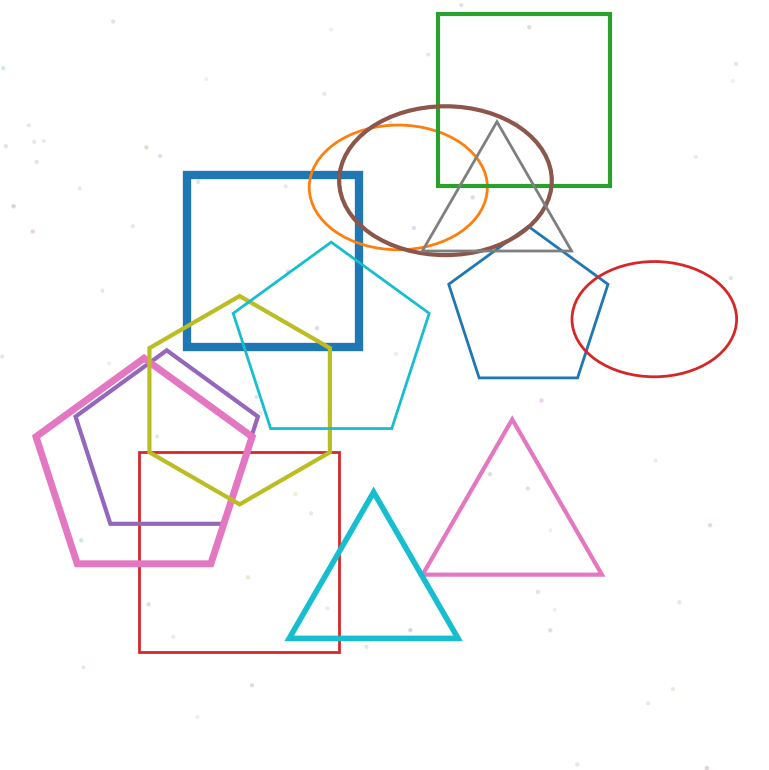[{"shape": "square", "thickness": 3, "radius": 0.56, "center": [0.354, 0.661]}, {"shape": "pentagon", "thickness": 1, "radius": 0.54, "center": [0.686, 0.597]}, {"shape": "oval", "thickness": 1, "radius": 0.58, "center": [0.517, 0.757]}, {"shape": "square", "thickness": 1.5, "radius": 0.56, "center": [0.68, 0.87]}, {"shape": "square", "thickness": 1, "radius": 0.65, "center": [0.31, 0.283]}, {"shape": "oval", "thickness": 1, "radius": 0.53, "center": [0.85, 0.585]}, {"shape": "pentagon", "thickness": 1.5, "radius": 0.62, "center": [0.217, 0.42]}, {"shape": "oval", "thickness": 1.5, "radius": 0.69, "center": [0.579, 0.765]}, {"shape": "pentagon", "thickness": 2.5, "radius": 0.74, "center": [0.187, 0.387]}, {"shape": "triangle", "thickness": 1.5, "radius": 0.67, "center": [0.665, 0.321]}, {"shape": "triangle", "thickness": 1, "radius": 0.56, "center": [0.645, 0.73]}, {"shape": "hexagon", "thickness": 1.5, "radius": 0.68, "center": [0.311, 0.48]}, {"shape": "triangle", "thickness": 2, "radius": 0.63, "center": [0.485, 0.234]}, {"shape": "pentagon", "thickness": 1, "radius": 0.67, "center": [0.43, 0.552]}]